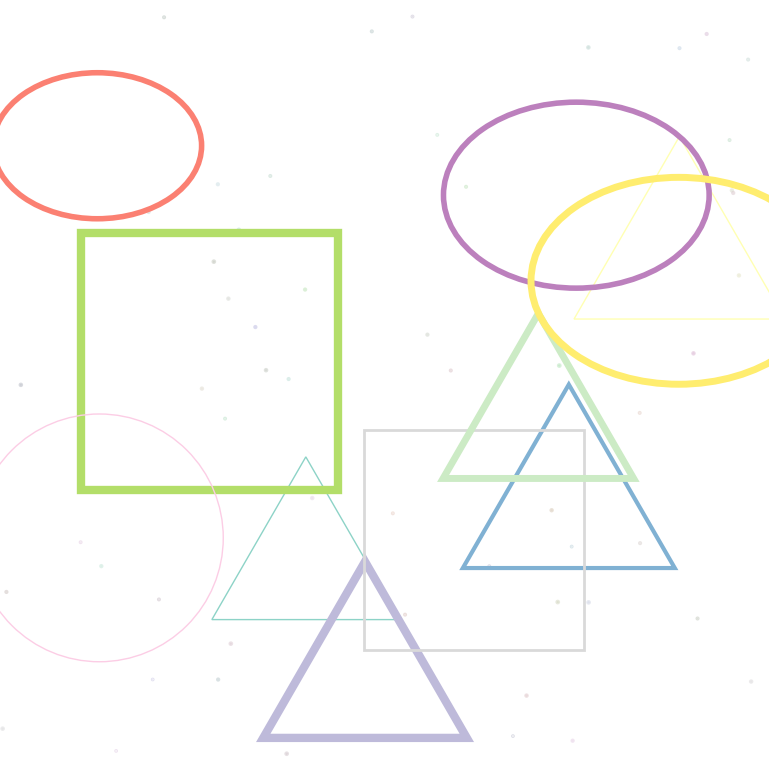[{"shape": "triangle", "thickness": 0.5, "radius": 0.7, "center": [0.397, 0.266]}, {"shape": "triangle", "thickness": 0.5, "radius": 0.79, "center": [0.882, 0.665]}, {"shape": "triangle", "thickness": 3, "radius": 0.76, "center": [0.474, 0.118]}, {"shape": "oval", "thickness": 2, "radius": 0.68, "center": [0.126, 0.811]}, {"shape": "triangle", "thickness": 1.5, "radius": 0.79, "center": [0.739, 0.342]}, {"shape": "square", "thickness": 3, "radius": 0.83, "center": [0.272, 0.53]}, {"shape": "circle", "thickness": 0.5, "radius": 0.8, "center": [0.129, 0.301]}, {"shape": "square", "thickness": 1, "radius": 0.71, "center": [0.616, 0.299]}, {"shape": "oval", "thickness": 2, "radius": 0.86, "center": [0.748, 0.747]}, {"shape": "triangle", "thickness": 2.5, "radius": 0.71, "center": [0.699, 0.45]}, {"shape": "oval", "thickness": 2.5, "radius": 0.96, "center": [0.882, 0.635]}]